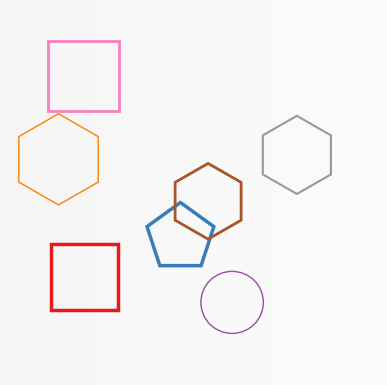[{"shape": "square", "thickness": 2.5, "radius": 0.43, "center": [0.219, 0.281]}, {"shape": "pentagon", "thickness": 2.5, "radius": 0.45, "center": [0.466, 0.383]}, {"shape": "circle", "thickness": 1, "radius": 0.4, "center": [0.599, 0.215]}, {"shape": "hexagon", "thickness": 1, "radius": 0.59, "center": [0.151, 0.586]}, {"shape": "hexagon", "thickness": 2, "radius": 0.49, "center": [0.537, 0.477]}, {"shape": "square", "thickness": 2, "radius": 0.46, "center": [0.216, 0.803]}, {"shape": "hexagon", "thickness": 1.5, "radius": 0.51, "center": [0.766, 0.598]}]